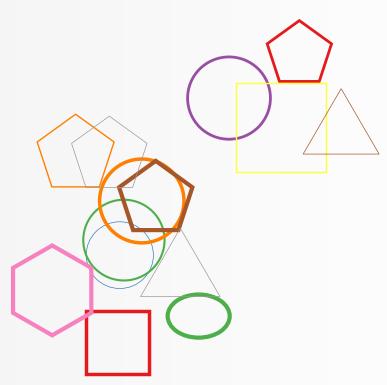[{"shape": "pentagon", "thickness": 2, "radius": 0.44, "center": [0.773, 0.859]}, {"shape": "square", "thickness": 2.5, "radius": 0.41, "center": [0.303, 0.11]}, {"shape": "circle", "thickness": 0.5, "radius": 0.43, "center": [0.309, 0.337]}, {"shape": "circle", "thickness": 1.5, "radius": 0.52, "center": [0.32, 0.376]}, {"shape": "oval", "thickness": 3, "radius": 0.4, "center": [0.513, 0.179]}, {"shape": "circle", "thickness": 2, "radius": 0.53, "center": [0.591, 0.745]}, {"shape": "pentagon", "thickness": 1, "radius": 0.52, "center": [0.195, 0.599]}, {"shape": "circle", "thickness": 2.5, "radius": 0.54, "center": [0.366, 0.478]}, {"shape": "square", "thickness": 1, "radius": 0.58, "center": [0.726, 0.668]}, {"shape": "pentagon", "thickness": 3, "radius": 0.5, "center": [0.402, 0.483]}, {"shape": "triangle", "thickness": 0.5, "radius": 0.57, "center": [0.88, 0.656]}, {"shape": "hexagon", "thickness": 3, "radius": 0.58, "center": [0.135, 0.246]}, {"shape": "pentagon", "thickness": 0.5, "radius": 0.51, "center": [0.282, 0.596]}, {"shape": "triangle", "thickness": 0.5, "radius": 0.59, "center": [0.465, 0.289]}]